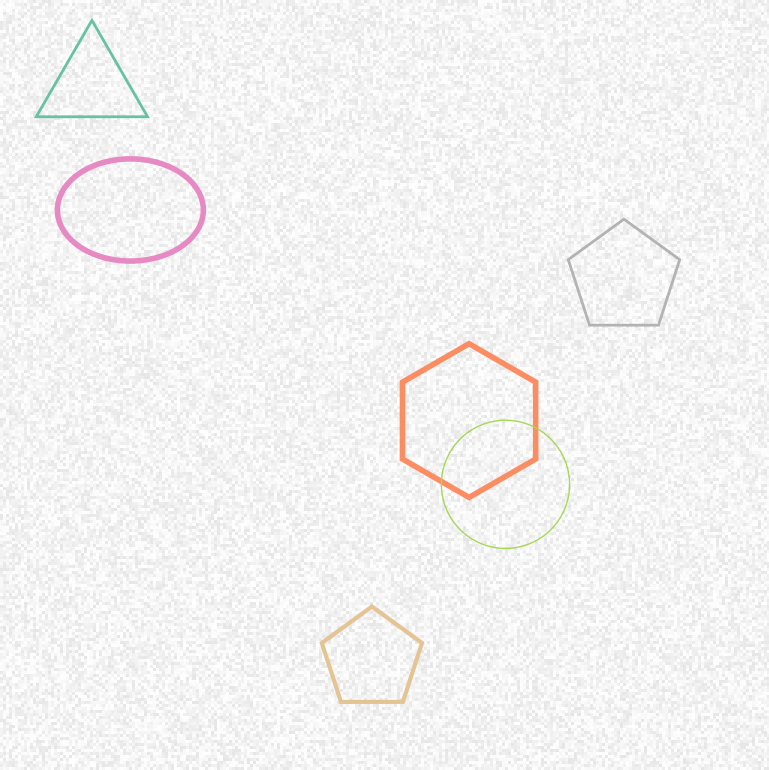[{"shape": "triangle", "thickness": 1, "radius": 0.42, "center": [0.119, 0.89]}, {"shape": "hexagon", "thickness": 2, "radius": 0.5, "center": [0.609, 0.454]}, {"shape": "oval", "thickness": 2, "radius": 0.47, "center": [0.169, 0.727]}, {"shape": "circle", "thickness": 0.5, "radius": 0.42, "center": [0.656, 0.371]}, {"shape": "pentagon", "thickness": 1.5, "radius": 0.34, "center": [0.483, 0.144]}, {"shape": "pentagon", "thickness": 1, "radius": 0.38, "center": [0.81, 0.639]}]